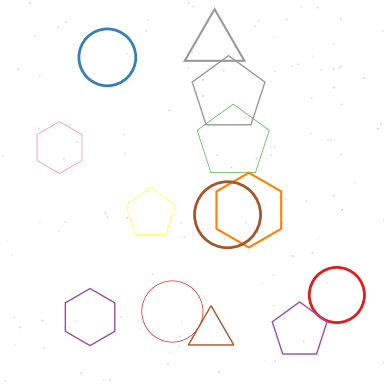[{"shape": "circle", "thickness": 2, "radius": 0.36, "center": [0.875, 0.234]}, {"shape": "circle", "thickness": 0.5, "radius": 0.4, "center": [0.448, 0.191]}, {"shape": "circle", "thickness": 2, "radius": 0.37, "center": [0.279, 0.851]}, {"shape": "pentagon", "thickness": 0.5, "radius": 0.49, "center": [0.606, 0.631]}, {"shape": "hexagon", "thickness": 1, "radius": 0.37, "center": [0.234, 0.176]}, {"shape": "pentagon", "thickness": 1, "radius": 0.37, "center": [0.778, 0.141]}, {"shape": "hexagon", "thickness": 1.5, "radius": 0.49, "center": [0.646, 0.454]}, {"shape": "pentagon", "thickness": 0.5, "radius": 0.34, "center": [0.391, 0.446]}, {"shape": "circle", "thickness": 2, "radius": 0.43, "center": [0.591, 0.442]}, {"shape": "triangle", "thickness": 1, "radius": 0.34, "center": [0.548, 0.138]}, {"shape": "hexagon", "thickness": 0.5, "radius": 0.34, "center": [0.155, 0.617]}, {"shape": "pentagon", "thickness": 1, "radius": 0.5, "center": [0.594, 0.756]}, {"shape": "triangle", "thickness": 1.5, "radius": 0.45, "center": [0.557, 0.887]}]